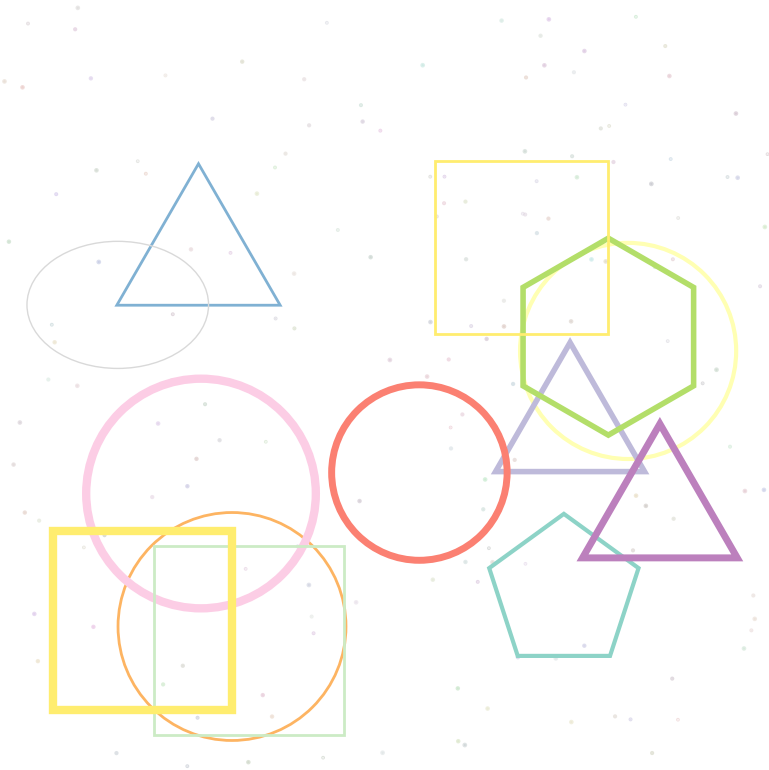[{"shape": "pentagon", "thickness": 1.5, "radius": 0.51, "center": [0.732, 0.231]}, {"shape": "circle", "thickness": 1.5, "radius": 0.7, "center": [0.816, 0.544]}, {"shape": "triangle", "thickness": 2, "radius": 0.56, "center": [0.74, 0.443]}, {"shape": "circle", "thickness": 2.5, "radius": 0.57, "center": [0.545, 0.386]}, {"shape": "triangle", "thickness": 1, "radius": 0.61, "center": [0.258, 0.665]}, {"shape": "circle", "thickness": 1, "radius": 0.74, "center": [0.301, 0.186]}, {"shape": "hexagon", "thickness": 2, "radius": 0.64, "center": [0.79, 0.563]}, {"shape": "circle", "thickness": 3, "radius": 0.75, "center": [0.261, 0.359]}, {"shape": "oval", "thickness": 0.5, "radius": 0.59, "center": [0.153, 0.604]}, {"shape": "triangle", "thickness": 2.5, "radius": 0.58, "center": [0.857, 0.333]}, {"shape": "square", "thickness": 1, "radius": 0.61, "center": [0.323, 0.168]}, {"shape": "square", "thickness": 1, "radius": 0.56, "center": [0.678, 0.678]}, {"shape": "square", "thickness": 3, "radius": 0.58, "center": [0.185, 0.194]}]